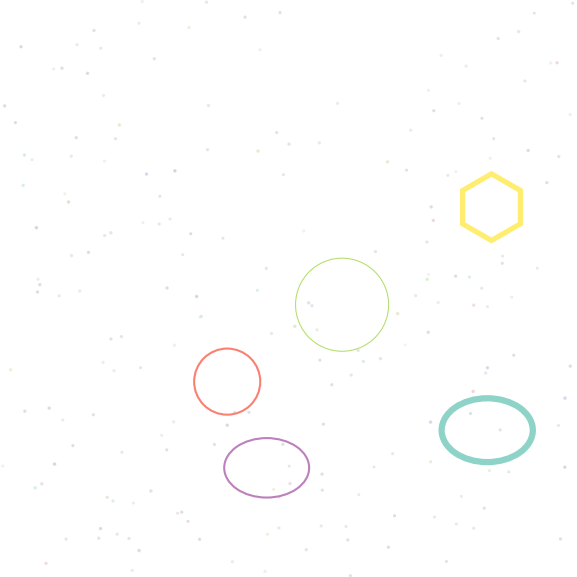[{"shape": "oval", "thickness": 3, "radius": 0.39, "center": [0.844, 0.254]}, {"shape": "circle", "thickness": 1, "radius": 0.29, "center": [0.393, 0.338]}, {"shape": "circle", "thickness": 0.5, "radius": 0.4, "center": [0.592, 0.471]}, {"shape": "oval", "thickness": 1, "radius": 0.37, "center": [0.462, 0.189]}, {"shape": "hexagon", "thickness": 2.5, "radius": 0.29, "center": [0.851, 0.64]}]